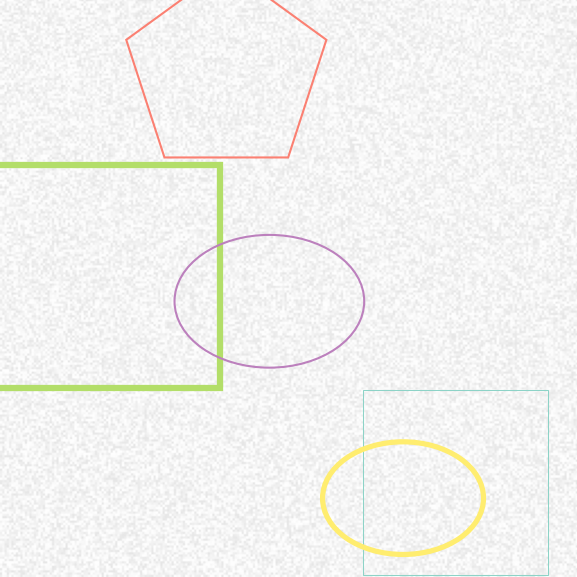[{"shape": "square", "thickness": 0.5, "radius": 0.8, "center": [0.788, 0.163]}, {"shape": "pentagon", "thickness": 1, "radius": 0.91, "center": [0.392, 0.874]}, {"shape": "square", "thickness": 3, "radius": 0.96, "center": [0.189, 0.52]}, {"shape": "oval", "thickness": 1, "radius": 0.82, "center": [0.466, 0.477]}, {"shape": "oval", "thickness": 2.5, "radius": 0.7, "center": [0.698, 0.137]}]